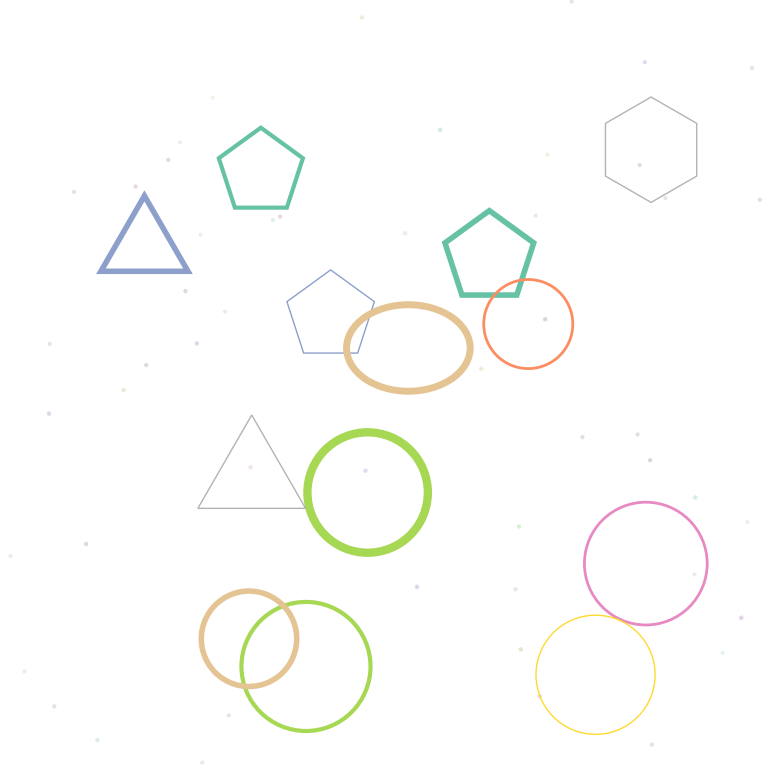[{"shape": "pentagon", "thickness": 2, "radius": 0.3, "center": [0.636, 0.666]}, {"shape": "pentagon", "thickness": 1.5, "radius": 0.29, "center": [0.339, 0.777]}, {"shape": "circle", "thickness": 1, "radius": 0.29, "center": [0.686, 0.579]}, {"shape": "triangle", "thickness": 2, "radius": 0.33, "center": [0.188, 0.68]}, {"shape": "pentagon", "thickness": 0.5, "radius": 0.3, "center": [0.429, 0.59]}, {"shape": "circle", "thickness": 1, "radius": 0.4, "center": [0.839, 0.268]}, {"shape": "circle", "thickness": 3, "radius": 0.39, "center": [0.477, 0.36]}, {"shape": "circle", "thickness": 1.5, "radius": 0.42, "center": [0.397, 0.134]}, {"shape": "circle", "thickness": 0.5, "radius": 0.39, "center": [0.773, 0.124]}, {"shape": "circle", "thickness": 2, "radius": 0.31, "center": [0.323, 0.17]}, {"shape": "oval", "thickness": 2.5, "radius": 0.4, "center": [0.53, 0.548]}, {"shape": "triangle", "thickness": 0.5, "radius": 0.4, "center": [0.327, 0.38]}, {"shape": "hexagon", "thickness": 0.5, "radius": 0.34, "center": [0.846, 0.806]}]